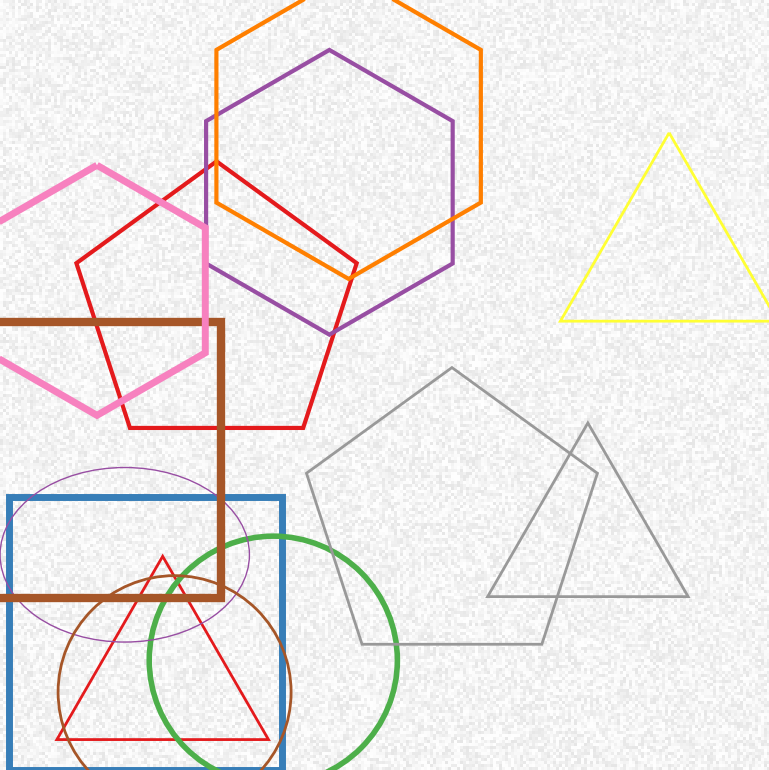[{"shape": "triangle", "thickness": 1, "radius": 0.79, "center": [0.211, 0.119]}, {"shape": "pentagon", "thickness": 1.5, "radius": 0.96, "center": [0.281, 0.599]}, {"shape": "square", "thickness": 2.5, "radius": 0.89, "center": [0.189, 0.177]}, {"shape": "circle", "thickness": 2, "radius": 0.81, "center": [0.355, 0.143]}, {"shape": "hexagon", "thickness": 1.5, "radius": 0.92, "center": [0.428, 0.75]}, {"shape": "oval", "thickness": 0.5, "radius": 0.81, "center": [0.162, 0.28]}, {"shape": "hexagon", "thickness": 1.5, "radius": 0.99, "center": [0.453, 0.836]}, {"shape": "triangle", "thickness": 1, "radius": 0.82, "center": [0.869, 0.664]}, {"shape": "circle", "thickness": 1, "radius": 0.76, "center": [0.227, 0.101]}, {"shape": "square", "thickness": 3, "radius": 0.9, "center": [0.108, 0.402]}, {"shape": "hexagon", "thickness": 2.5, "radius": 0.81, "center": [0.126, 0.623]}, {"shape": "pentagon", "thickness": 1, "radius": 0.99, "center": [0.587, 0.324]}, {"shape": "triangle", "thickness": 1, "radius": 0.75, "center": [0.763, 0.3]}]